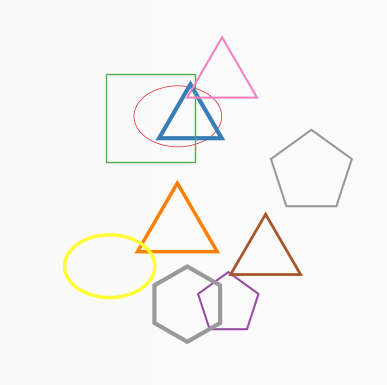[{"shape": "oval", "thickness": 0.5, "radius": 0.57, "center": [0.459, 0.698]}, {"shape": "triangle", "thickness": 3, "radius": 0.47, "center": [0.491, 0.688]}, {"shape": "square", "thickness": 1, "radius": 0.58, "center": [0.389, 0.694]}, {"shape": "pentagon", "thickness": 1.5, "radius": 0.41, "center": [0.589, 0.211]}, {"shape": "triangle", "thickness": 2.5, "radius": 0.59, "center": [0.458, 0.406]}, {"shape": "oval", "thickness": 2.5, "radius": 0.58, "center": [0.283, 0.309]}, {"shape": "triangle", "thickness": 2, "radius": 0.52, "center": [0.685, 0.339]}, {"shape": "triangle", "thickness": 1.5, "radius": 0.52, "center": [0.573, 0.799]}, {"shape": "pentagon", "thickness": 1.5, "radius": 0.55, "center": [0.804, 0.553]}, {"shape": "hexagon", "thickness": 3, "radius": 0.49, "center": [0.483, 0.21]}]